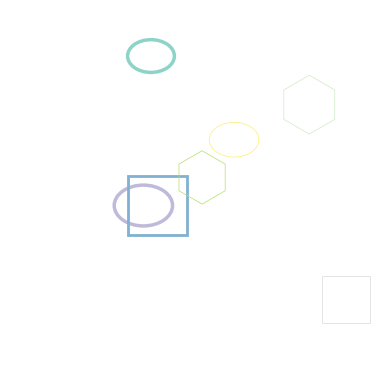[{"shape": "oval", "thickness": 2.5, "radius": 0.3, "center": [0.392, 0.854]}, {"shape": "oval", "thickness": 2.5, "radius": 0.38, "center": [0.372, 0.466]}, {"shape": "square", "thickness": 2, "radius": 0.38, "center": [0.409, 0.466]}, {"shape": "hexagon", "thickness": 0.5, "radius": 0.35, "center": [0.525, 0.539]}, {"shape": "square", "thickness": 0.5, "radius": 0.31, "center": [0.899, 0.223]}, {"shape": "hexagon", "thickness": 0.5, "radius": 0.38, "center": [0.803, 0.728]}, {"shape": "oval", "thickness": 0.5, "radius": 0.32, "center": [0.608, 0.637]}]